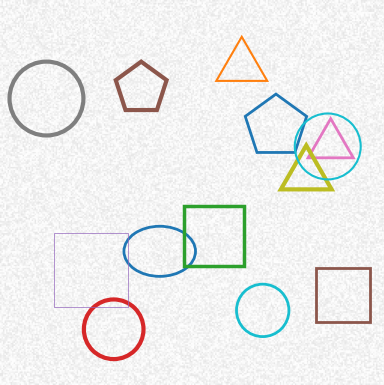[{"shape": "pentagon", "thickness": 2, "radius": 0.42, "center": [0.717, 0.672]}, {"shape": "oval", "thickness": 2, "radius": 0.46, "center": [0.415, 0.347]}, {"shape": "triangle", "thickness": 1.5, "radius": 0.38, "center": [0.628, 0.828]}, {"shape": "square", "thickness": 2.5, "radius": 0.39, "center": [0.556, 0.387]}, {"shape": "circle", "thickness": 3, "radius": 0.39, "center": [0.295, 0.145]}, {"shape": "square", "thickness": 0.5, "radius": 0.48, "center": [0.237, 0.299]}, {"shape": "pentagon", "thickness": 3, "radius": 0.35, "center": [0.367, 0.77]}, {"shape": "square", "thickness": 2, "radius": 0.36, "center": [0.891, 0.233]}, {"shape": "triangle", "thickness": 2, "radius": 0.34, "center": [0.859, 0.624]}, {"shape": "circle", "thickness": 3, "radius": 0.48, "center": [0.121, 0.744]}, {"shape": "triangle", "thickness": 3, "radius": 0.38, "center": [0.795, 0.546]}, {"shape": "circle", "thickness": 2, "radius": 0.34, "center": [0.682, 0.194]}, {"shape": "circle", "thickness": 1.5, "radius": 0.43, "center": [0.851, 0.62]}]